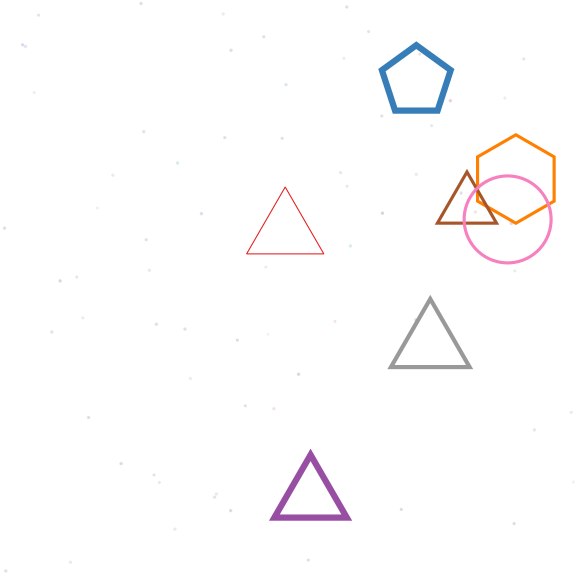[{"shape": "triangle", "thickness": 0.5, "radius": 0.39, "center": [0.494, 0.598]}, {"shape": "pentagon", "thickness": 3, "radius": 0.31, "center": [0.721, 0.858]}, {"shape": "triangle", "thickness": 3, "radius": 0.36, "center": [0.538, 0.139]}, {"shape": "hexagon", "thickness": 1.5, "radius": 0.38, "center": [0.893, 0.689]}, {"shape": "triangle", "thickness": 1.5, "radius": 0.3, "center": [0.809, 0.642]}, {"shape": "circle", "thickness": 1.5, "radius": 0.38, "center": [0.879, 0.619]}, {"shape": "triangle", "thickness": 2, "radius": 0.39, "center": [0.745, 0.403]}]